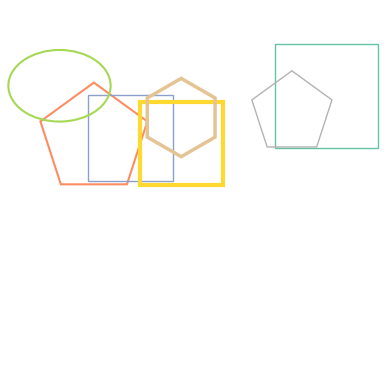[{"shape": "square", "thickness": 1, "radius": 0.67, "center": [0.849, 0.751]}, {"shape": "pentagon", "thickness": 1.5, "radius": 0.73, "center": [0.244, 0.639]}, {"shape": "square", "thickness": 1, "radius": 0.56, "center": [0.339, 0.642]}, {"shape": "oval", "thickness": 1.5, "radius": 0.66, "center": [0.155, 0.777]}, {"shape": "square", "thickness": 3, "radius": 0.54, "center": [0.472, 0.627]}, {"shape": "hexagon", "thickness": 2.5, "radius": 0.51, "center": [0.471, 0.695]}, {"shape": "pentagon", "thickness": 1, "radius": 0.55, "center": [0.758, 0.707]}]